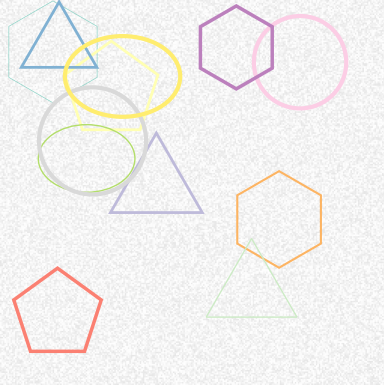[{"shape": "hexagon", "thickness": 0.5, "radius": 0.66, "center": [0.138, 0.865]}, {"shape": "pentagon", "thickness": 2, "radius": 0.64, "center": [0.289, 0.766]}, {"shape": "triangle", "thickness": 2, "radius": 0.69, "center": [0.406, 0.517]}, {"shape": "pentagon", "thickness": 2.5, "radius": 0.6, "center": [0.149, 0.184]}, {"shape": "triangle", "thickness": 2, "radius": 0.57, "center": [0.153, 0.882]}, {"shape": "hexagon", "thickness": 1.5, "radius": 0.63, "center": [0.725, 0.43]}, {"shape": "oval", "thickness": 1, "radius": 0.63, "center": [0.225, 0.588]}, {"shape": "circle", "thickness": 3, "radius": 0.6, "center": [0.779, 0.838]}, {"shape": "circle", "thickness": 3, "radius": 0.7, "center": [0.24, 0.634]}, {"shape": "hexagon", "thickness": 2.5, "radius": 0.54, "center": [0.614, 0.877]}, {"shape": "triangle", "thickness": 1, "radius": 0.68, "center": [0.653, 0.244]}, {"shape": "oval", "thickness": 3, "radius": 0.75, "center": [0.318, 0.801]}]